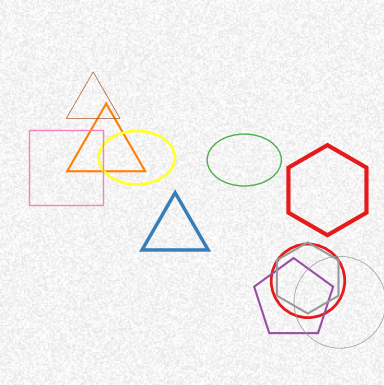[{"shape": "hexagon", "thickness": 3, "radius": 0.59, "center": [0.851, 0.506]}, {"shape": "circle", "thickness": 2, "radius": 0.48, "center": [0.8, 0.271]}, {"shape": "triangle", "thickness": 2.5, "radius": 0.5, "center": [0.455, 0.4]}, {"shape": "oval", "thickness": 1, "radius": 0.48, "center": [0.634, 0.584]}, {"shape": "pentagon", "thickness": 1.5, "radius": 0.54, "center": [0.763, 0.222]}, {"shape": "triangle", "thickness": 1.5, "radius": 0.59, "center": [0.276, 0.614]}, {"shape": "oval", "thickness": 2, "radius": 0.5, "center": [0.355, 0.59]}, {"shape": "triangle", "thickness": 0.5, "radius": 0.4, "center": [0.242, 0.733]}, {"shape": "square", "thickness": 1, "radius": 0.48, "center": [0.172, 0.565]}, {"shape": "circle", "thickness": 0.5, "radius": 0.6, "center": [0.883, 0.215]}, {"shape": "hexagon", "thickness": 1.5, "radius": 0.46, "center": [0.799, 0.278]}]